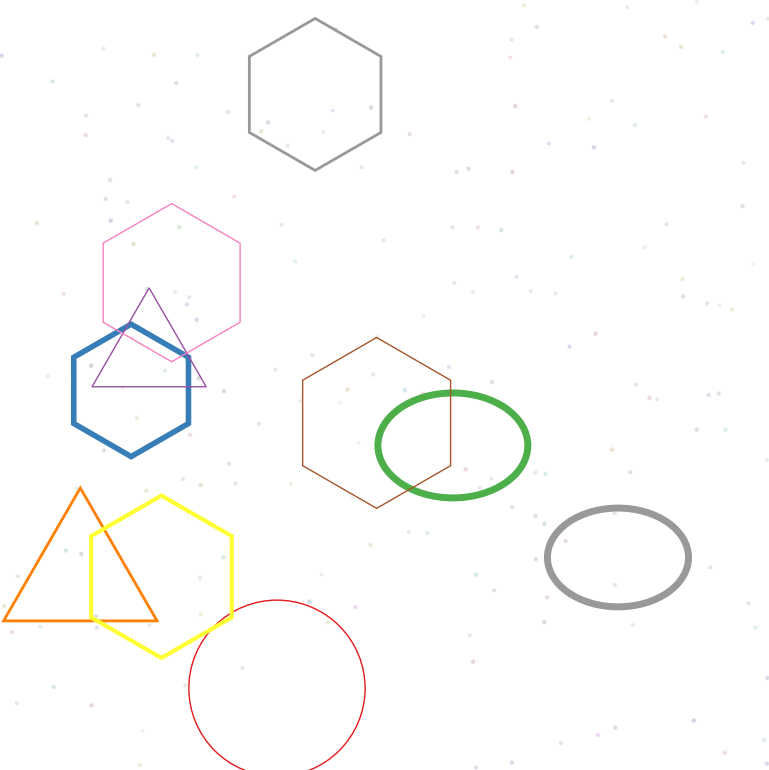[{"shape": "circle", "thickness": 0.5, "radius": 0.57, "center": [0.36, 0.106]}, {"shape": "hexagon", "thickness": 2, "radius": 0.43, "center": [0.17, 0.493]}, {"shape": "oval", "thickness": 2.5, "radius": 0.49, "center": [0.588, 0.422]}, {"shape": "triangle", "thickness": 0.5, "radius": 0.43, "center": [0.194, 0.541]}, {"shape": "triangle", "thickness": 1, "radius": 0.58, "center": [0.104, 0.251]}, {"shape": "hexagon", "thickness": 1.5, "radius": 0.53, "center": [0.21, 0.251]}, {"shape": "hexagon", "thickness": 0.5, "radius": 0.55, "center": [0.489, 0.451]}, {"shape": "hexagon", "thickness": 0.5, "radius": 0.51, "center": [0.223, 0.633]}, {"shape": "oval", "thickness": 2.5, "radius": 0.46, "center": [0.803, 0.276]}, {"shape": "hexagon", "thickness": 1, "radius": 0.49, "center": [0.409, 0.877]}]